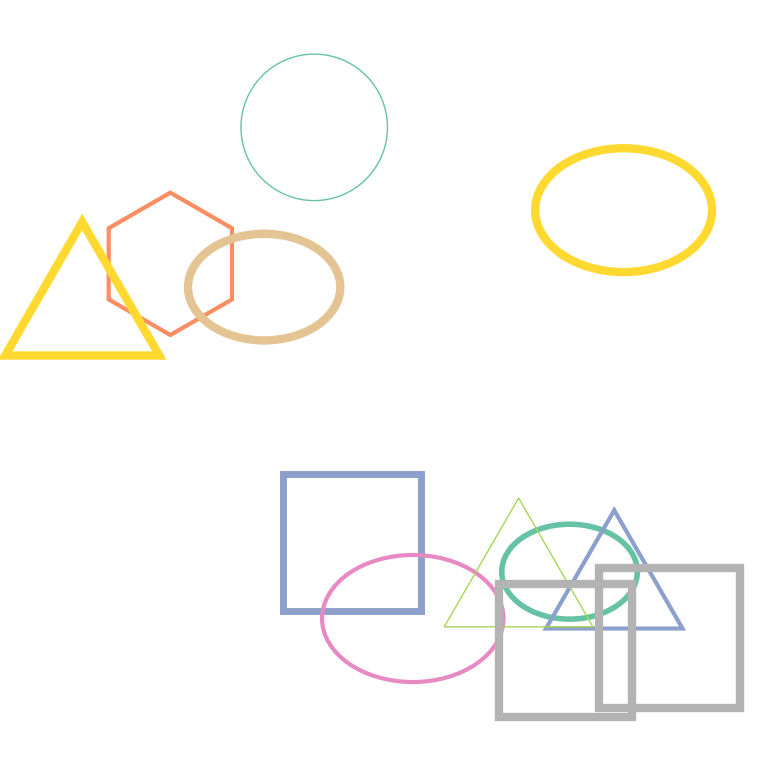[{"shape": "oval", "thickness": 2, "radius": 0.44, "center": [0.74, 0.258]}, {"shape": "circle", "thickness": 0.5, "radius": 0.48, "center": [0.408, 0.835]}, {"shape": "hexagon", "thickness": 1.5, "radius": 0.46, "center": [0.221, 0.657]}, {"shape": "triangle", "thickness": 1.5, "radius": 0.51, "center": [0.798, 0.235]}, {"shape": "square", "thickness": 2.5, "radius": 0.45, "center": [0.457, 0.295]}, {"shape": "oval", "thickness": 1.5, "radius": 0.59, "center": [0.536, 0.197]}, {"shape": "triangle", "thickness": 0.5, "radius": 0.56, "center": [0.674, 0.242]}, {"shape": "triangle", "thickness": 3, "radius": 0.58, "center": [0.107, 0.596]}, {"shape": "oval", "thickness": 3, "radius": 0.57, "center": [0.81, 0.727]}, {"shape": "oval", "thickness": 3, "radius": 0.49, "center": [0.343, 0.627]}, {"shape": "square", "thickness": 3, "radius": 0.43, "center": [0.734, 0.155]}, {"shape": "square", "thickness": 3, "radius": 0.46, "center": [0.87, 0.172]}]